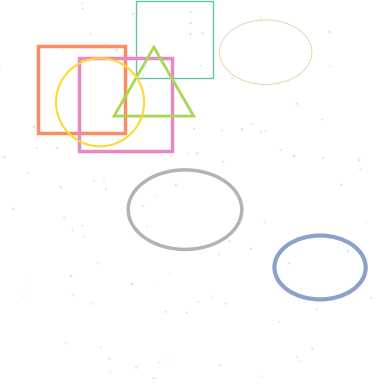[{"shape": "square", "thickness": 1, "radius": 0.5, "center": [0.454, 0.899]}, {"shape": "square", "thickness": 2.5, "radius": 0.56, "center": [0.211, 0.768]}, {"shape": "oval", "thickness": 3, "radius": 0.59, "center": [0.831, 0.305]}, {"shape": "square", "thickness": 2.5, "radius": 0.61, "center": [0.326, 0.728]}, {"shape": "triangle", "thickness": 2, "radius": 0.6, "center": [0.4, 0.758]}, {"shape": "circle", "thickness": 1.5, "radius": 0.57, "center": [0.26, 0.734]}, {"shape": "oval", "thickness": 0.5, "radius": 0.6, "center": [0.69, 0.864]}, {"shape": "oval", "thickness": 2.5, "radius": 0.74, "center": [0.481, 0.455]}]